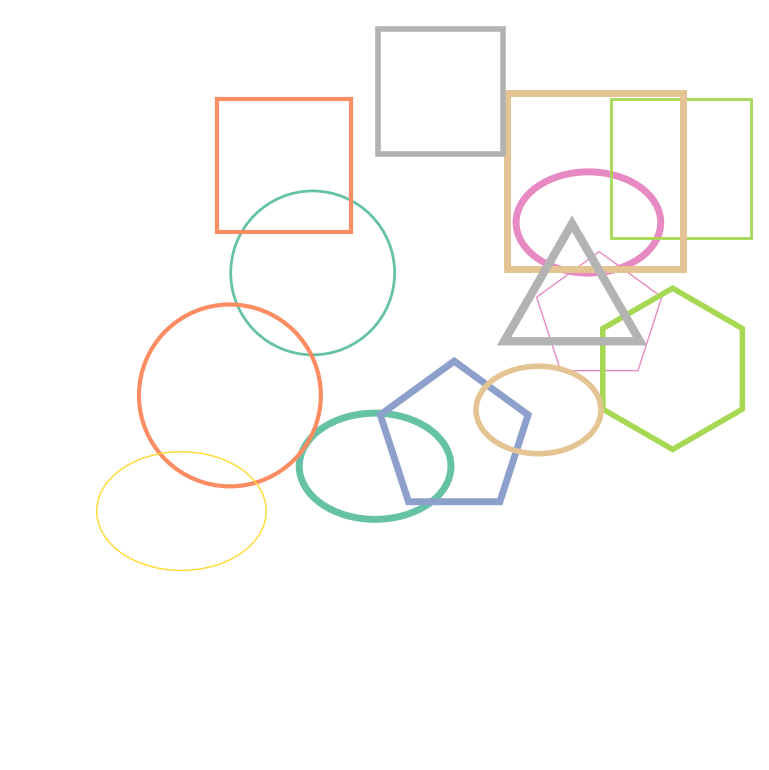[{"shape": "circle", "thickness": 1, "radius": 0.53, "center": [0.406, 0.646]}, {"shape": "oval", "thickness": 2.5, "radius": 0.49, "center": [0.487, 0.394]}, {"shape": "square", "thickness": 1.5, "radius": 0.43, "center": [0.369, 0.785]}, {"shape": "circle", "thickness": 1.5, "radius": 0.59, "center": [0.299, 0.486]}, {"shape": "pentagon", "thickness": 2.5, "radius": 0.5, "center": [0.59, 0.43]}, {"shape": "oval", "thickness": 2.5, "radius": 0.47, "center": [0.764, 0.711]}, {"shape": "pentagon", "thickness": 0.5, "radius": 0.43, "center": [0.778, 0.588]}, {"shape": "hexagon", "thickness": 2, "radius": 0.52, "center": [0.873, 0.521]}, {"shape": "square", "thickness": 1, "radius": 0.45, "center": [0.884, 0.781]}, {"shape": "oval", "thickness": 0.5, "radius": 0.55, "center": [0.236, 0.336]}, {"shape": "oval", "thickness": 2, "radius": 0.41, "center": [0.699, 0.468]}, {"shape": "square", "thickness": 2.5, "radius": 0.57, "center": [0.773, 0.765]}, {"shape": "triangle", "thickness": 3, "radius": 0.51, "center": [0.743, 0.608]}, {"shape": "square", "thickness": 2, "radius": 0.4, "center": [0.572, 0.881]}]